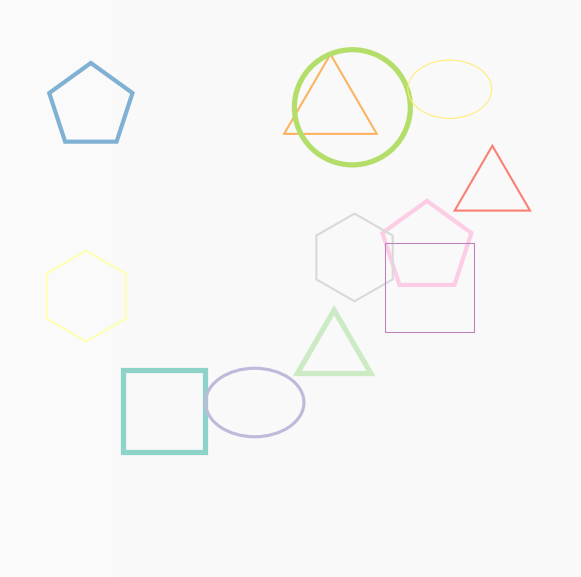[{"shape": "square", "thickness": 2.5, "radius": 0.35, "center": [0.281, 0.287]}, {"shape": "hexagon", "thickness": 1, "radius": 0.39, "center": [0.148, 0.486]}, {"shape": "oval", "thickness": 1.5, "radius": 0.42, "center": [0.438, 0.302]}, {"shape": "triangle", "thickness": 1, "radius": 0.37, "center": [0.847, 0.672]}, {"shape": "pentagon", "thickness": 2, "radius": 0.38, "center": [0.156, 0.815]}, {"shape": "triangle", "thickness": 1, "radius": 0.46, "center": [0.569, 0.813]}, {"shape": "circle", "thickness": 2.5, "radius": 0.5, "center": [0.606, 0.813]}, {"shape": "pentagon", "thickness": 2, "radius": 0.4, "center": [0.734, 0.571]}, {"shape": "hexagon", "thickness": 1, "radius": 0.38, "center": [0.61, 0.553]}, {"shape": "square", "thickness": 0.5, "radius": 0.38, "center": [0.739, 0.501]}, {"shape": "triangle", "thickness": 2.5, "radius": 0.37, "center": [0.575, 0.389]}, {"shape": "oval", "thickness": 0.5, "radius": 0.36, "center": [0.774, 0.845]}]